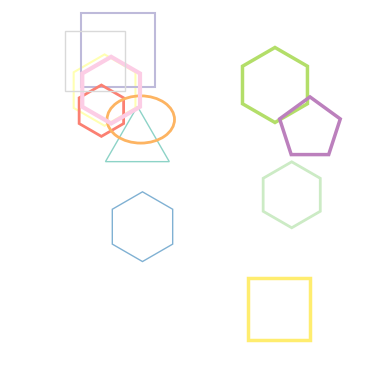[{"shape": "triangle", "thickness": 1, "radius": 0.48, "center": [0.357, 0.628]}, {"shape": "hexagon", "thickness": 1.5, "radius": 0.46, "center": [0.272, 0.766]}, {"shape": "square", "thickness": 1.5, "radius": 0.48, "center": [0.307, 0.87]}, {"shape": "hexagon", "thickness": 2, "radius": 0.33, "center": [0.263, 0.712]}, {"shape": "hexagon", "thickness": 1, "radius": 0.45, "center": [0.37, 0.411]}, {"shape": "oval", "thickness": 2, "radius": 0.44, "center": [0.366, 0.69]}, {"shape": "hexagon", "thickness": 2.5, "radius": 0.49, "center": [0.714, 0.779]}, {"shape": "hexagon", "thickness": 3, "radius": 0.43, "center": [0.289, 0.766]}, {"shape": "square", "thickness": 1, "radius": 0.39, "center": [0.247, 0.841]}, {"shape": "pentagon", "thickness": 2.5, "radius": 0.41, "center": [0.805, 0.665]}, {"shape": "hexagon", "thickness": 2, "radius": 0.43, "center": [0.758, 0.494]}, {"shape": "square", "thickness": 2.5, "radius": 0.4, "center": [0.724, 0.198]}]